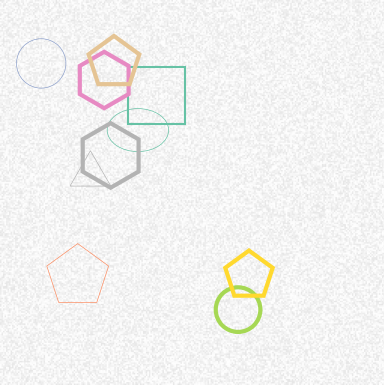[{"shape": "square", "thickness": 1.5, "radius": 0.37, "center": [0.406, 0.752]}, {"shape": "oval", "thickness": 0.5, "radius": 0.4, "center": [0.358, 0.662]}, {"shape": "pentagon", "thickness": 0.5, "radius": 0.42, "center": [0.202, 0.283]}, {"shape": "circle", "thickness": 0.5, "radius": 0.32, "center": [0.107, 0.835]}, {"shape": "hexagon", "thickness": 3, "radius": 0.37, "center": [0.271, 0.792]}, {"shape": "circle", "thickness": 3, "radius": 0.29, "center": [0.618, 0.196]}, {"shape": "pentagon", "thickness": 3, "radius": 0.32, "center": [0.647, 0.284]}, {"shape": "pentagon", "thickness": 3, "radius": 0.35, "center": [0.296, 0.837]}, {"shape": "hexagon", "thickness": 3, "radius": 0.42, "center": [0.287, 0.596]}, {"shape": "triangle", "thickness": 0.5, "radius": 0.31, "center": [0.235, 0.547]}]